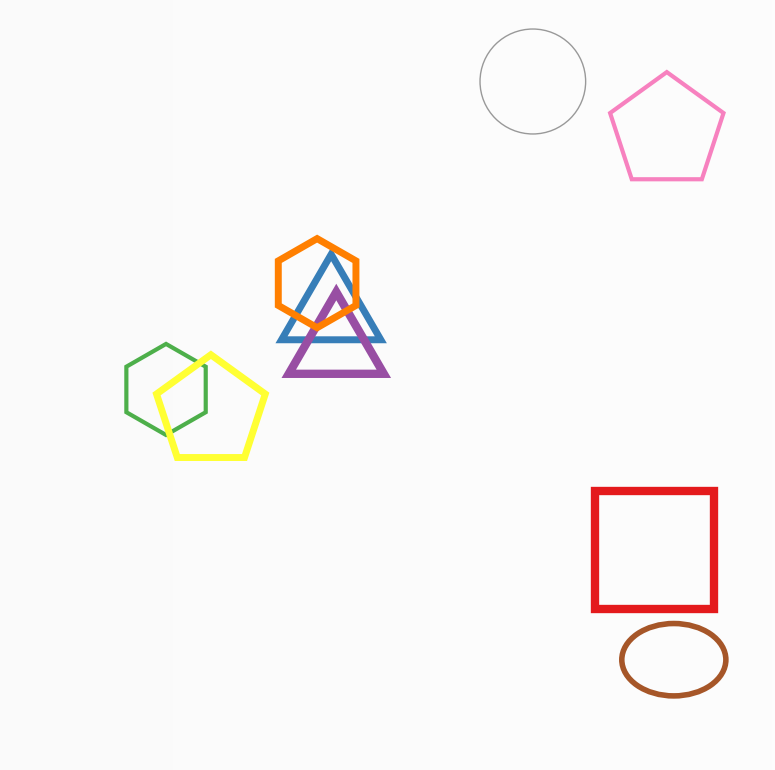[{"shape": "square", "thickness": 3, "radius": 0.38, "center": [0.844, 0.286]}, {"shape": "triangle", "thickness": 2.5, "radius": 0.37, "center": [0.427, 0.596]}, {"shape": "hexagon", "thickness": 1.5, "radius": 0.3, "center": [0.214, 0.494]}, {"shape": "triangle", "thickness": 3, "radius": 0.35, "center": [0.434, 0.55]}, {"shape": "hexagon", "thickness": 2.5, "radius": 0.29, "center": [0.409, 0.632]}, {"shape": "pentagon", "thickness": 2.5, "radius": 0.37, "center": [0.272, 0.465]}, {"shape": "oval", "thickness": 2, "radius": 0.34, "center": [0.869, 0.143]}, {"shape": "pentagon", "thickness": 1.5, "radius": 0.38, "center": [0.86, 0.829]}, {"shape": "circle", "thickness": 0.5, "radius": 0.34, "center": [0.688, 0.894]}]